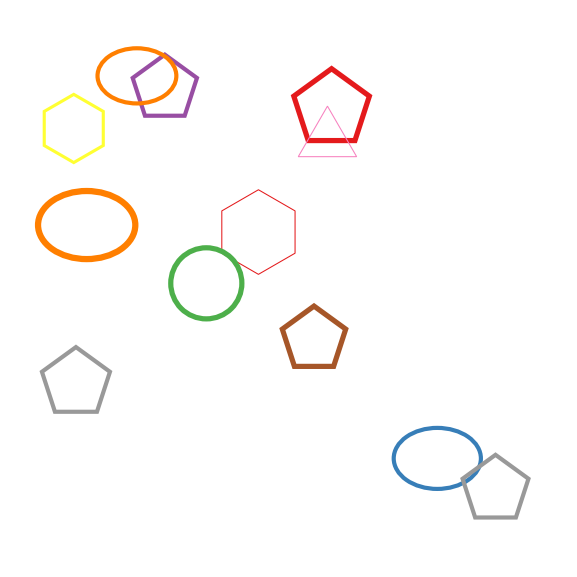[{"shape": "hexagon", "thickness": 0.5, "radius": 0.37, "center": [0.448, 0.597]}, {"shape": "pentagon", "thickness": 2.5, "radius": 0.34, "center": [0.574, 0.811]}, {"shape": "oval", "thickness": 2, "radius": 0.38, "center": [0.757, 0.205]}, {"shape": "circle", "thickness": 2.5, "radius": 0.31, "center": [0.357, 0.509]}, {"shape": "pentagon", "thickness": 2, "radius": 0.29, "center": [0.285, 0.846]}, {"shape": "oval", "thickness": 3, "radius": 0.42, "center": [0.15, 0.609]}, {"shape": "oval", "thickness": 2, "radius": 0.34, "center": [0.237, 0.868]}, {"shape": "hexagon", "thickness": 1.5, "radius": 0.3, "center": [0.128, 0.777]}, {"shape": "pentagon", "thickness": 2.5, "radius": 0.29, "center": [0.544, 0.411]}, {"shape": "triangle", "thickness": 0.5, "radius": 0.29, "center": [0.567, 0.757]}, {"shape": "pentagon", "thickness": 2, "radius": 0.3, "center": [0.858, 0.152]}, {"shape": "pentagon", "thickness": 2, "radius": 0.31, "center": [0.132, 0.336]}]